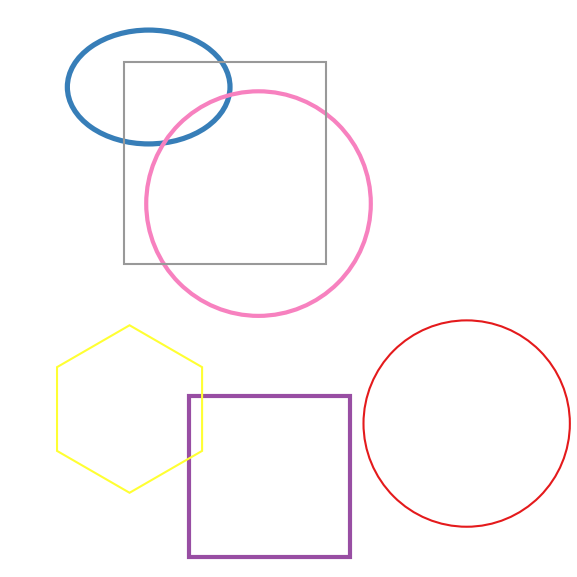[{"shape": "circle", "thickness": 1, "radius": 0.89, "center": [0.808, 0.266]}, {"shape": "oval", "thickness": 2.5, "radius": 0.7, "center": [0.257, 0.848]}, {"shape": "square", "thickness": 2, "radius": 0.7, "center": [0.466, 0.175]}, {"shape": "hexagon", "thickness": 1, "radius": 0.73, "center": [0.224, 0.291]}, {"shape": "circle", "thickness": 2, "radius": 0.97, "center": [0.448, 0.647]}, {"shape": "square", "thickness": 1, "radius": 0.87, "center": [0.389, 0.717]}]